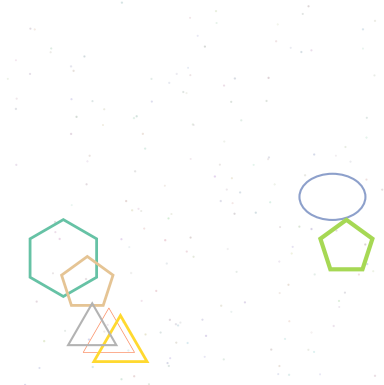[{"shape": "hexagon", "thickness": 2, "radius": 0.5, "center": [0.165, 0.33]}, {"shape": "triangle", "thickness": 0.5, "radius": 0.39, "center": [0.283, 0.123]}, {"shape": "oval", "thickness": 1.5, "radius": 0.43, "center": [0.863, 0.489]}, {"shape": "pentagon", "thickness": 3, "radius": 0.36, "center": [0.9, 0.358]}, {"shape": "triangle", "thickness": 2, "radius": 0.4, "center": [0.313, 0.101]}, {"shape": "pentagon", "thickness": 2, "radius": 0.35, "center": [0.227, 0.264]}, {"shape": "triangle", "thickness": 1.5, "radius": 0.36, "center": [0.24, 0.14]}]